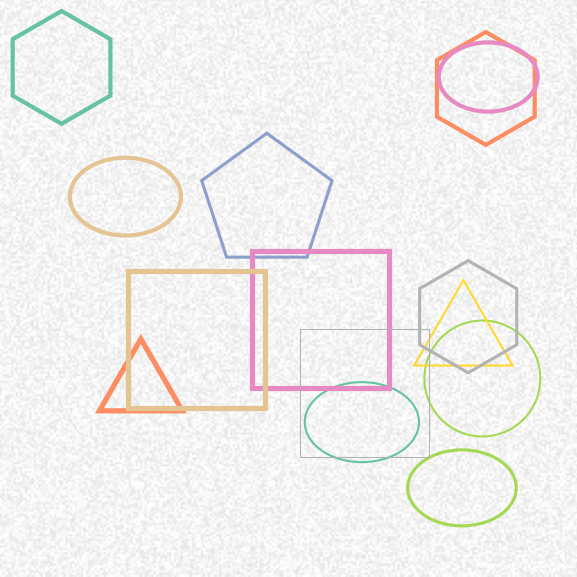[{"shape": "oval", "thickness": 1, "radius": 0.49, "center": [0.627, 0.268]}, {"shape": "hexagon", "thickness": 2, "radius": 0.49, "center": [0.107, 0.882]}, {"shape": "triangle", "thickness": 2.5, "radius": 0.42, "center": [0.244, 0.329]}, {"shape": "hexagon", "thickness": 2, "radius": 0.49, "center": [0.841, 0.846]}, {"shape": "pentagon", "thickness": 1.5, "radius": 0.59, "center": [0.462, 0.65]}, {"shape": "oval", "thickness": 2, "radius": 0.43, "center": [0.845, 0.866]}, {"shape": "square", "thickness": 2.5, "radius": 0.59, "center": [0.554, 0.446]}, {"shape": "circle", "thickness": 1, "radius": 0.5, "center": [0.835, 0.344]}, {"shape": "oval", "thickness": 1.5, "radius": 0.47, "center": [0.8, 0.154]}, {"shape": "triangle", "thickness": 1, "radius": 0.49, "center": [0.802, 0.415]}, {"shape": "square", "thickness": 2.5, "radius": 0.59, "center": [0.34, 0.412]}, {"shape": "oval", "thickness": 2, "radius": 0.48, "center": [0.217, 0.659]}, {"shape": "square", "thickness": 0.5, "radius": 0.56, "center": [0.631, 0.319]}, {"shape": "hexagon", "thickness": 1.5, "radius": 0.49, "center": [0.811, 0.451]}]